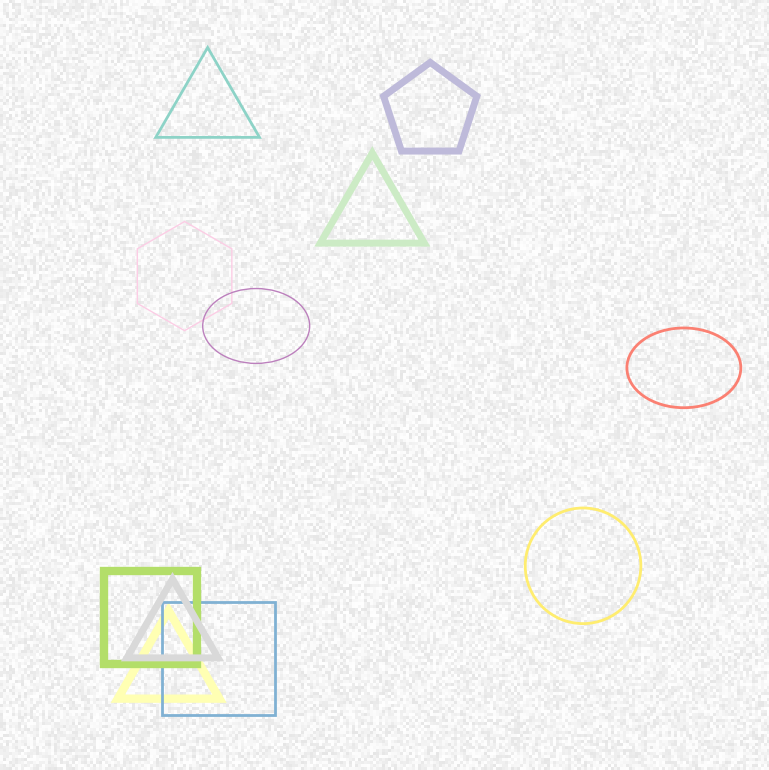[{"shape": "triangle", "thickness": 1, "radius": 0.39, "center": [0.27, 0.86]}, {"shape": "triangle", "thickness": 3, "radius": 0.38, "center": [0.219, 0.131]}, {"shape": "pentagon", "thickness": 2.5, "radius": 0.32, "center": [0.559, 0.855]}, {"shape": "oval", "thickness": 1, "radius": 0.37, "center": [0.888, 0.522]}, {"shape": "square", "thickness": 1, "radius": 0.37, "center": [0.284, 0.145]}, {"shape": "square", "thickness": 3, "radius": 0.3, "center": [0.195, 0.199]}, {"shape": "hexagon", "thickness": 0.5, "radius": 0.35, "center": [0.24, 0.641]}, {"shape": "triangle", "thickness": 2.5, "radius": 0.34, "center": [0.224, 0.18]}, {"shape": "oval", "thickness": 0.5, "radius": 0.35, "center": [0.333, 0.577]}, {"shape": "triangle", "thickness": 2.5, "radius": 0.39, "center": [0.484, 0.723]}, {"shape": "circle", "thickness": 1, "radius": 0.38, "center": [0.757, 0.265]}]